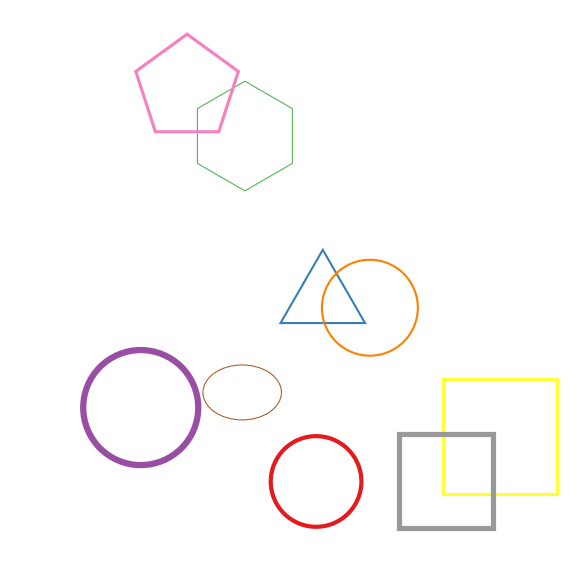[{"shape": "circle", "thickness": 2, "radius": 0.39, "center": [0.547, 0.165]}, {"shape": "triangle", "thickness": 1, "radius": 0.42, "center": [0.559, 0.482]}, {"shape": "hexagon", "thickness": 0.5, "radius": 0.47, "center": [0.424, 0.764]}, {"shape": "circle", "thickness": 3, "radius": 0.5, "center": [0.244, 0.293]}, {"shape": "circle", "thickness": 1, "radius": 0.42, "center": [0.64, 0.466]}, {"shape": "square", "thickness": 1.5, "radius": 0.49, "center": [0.866, 0.243]}, {"shape": "oval", "thickness": 0.5, "radius": 0.34, "center": [0.419, 0.32]}, {"shape": "pentagon", "thickness": 1.5, "radius": 0.47, "center": [0.324, 0.847]}, {"shape": "square", "thickness": 2.5, "radius": 0.41, "center": [0.772, 0.166]}]